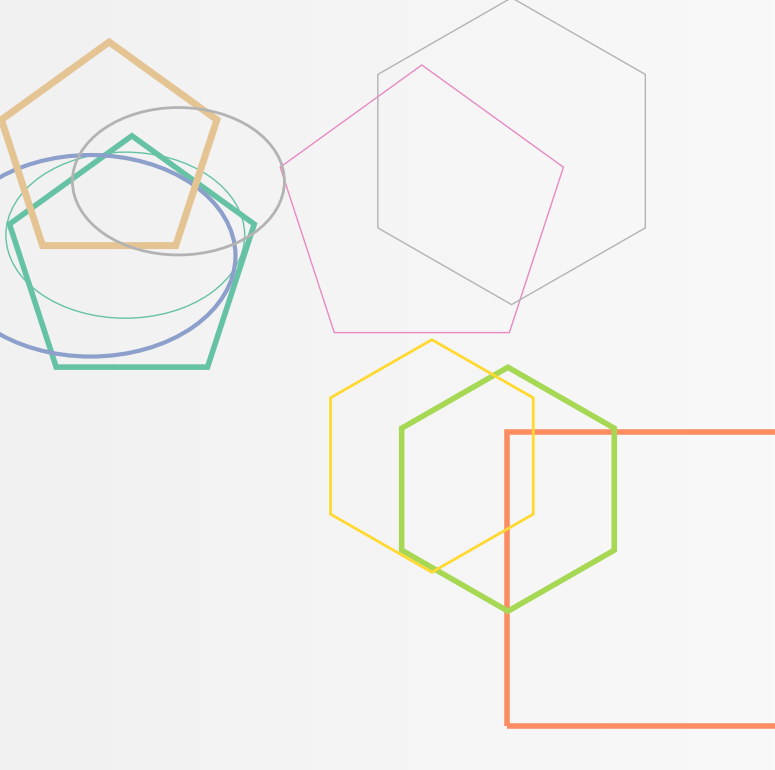[{"shape": "pentagon", "thickness": 2, "radius": 0.83, "center": [0.17, 0.658]}, {"shape": "oval", "thickness": 0.5, "radius": 0.77, "center": [0.162, 0.695]}, {"shape": "square", "thickness": 2, "radius": 0.95, "center": [0.845, 0.248]}, {"shape": "oval", "thickness": 1.5, "radius": 0.93, "center": [0.117, 0.668]}, {"shape": "pentagon", "thickness": 0.5, "radius": 0.96, "center": [0.544, 0.723]}, {"shape": "hexagon", "thickness": 2, "radius": 0.79, "center": [0.655, 0.365]}, {"shape": "hexagon", "thickness": 1, "radius": 0.76, "center": [0.557, 0.408]}, {"shape": "pentagon", "thickness": 2.5, "radius": 0.73, "center": [0.141, 0.799]}, {"shape": "oval", "thickness": 1, "radius": 0.68, "center": [0.23, 0.765]}, {"shape": "hexagon", "thickness": 0.5, "radius": 1.0, "center": [0.66, 0.804]}]